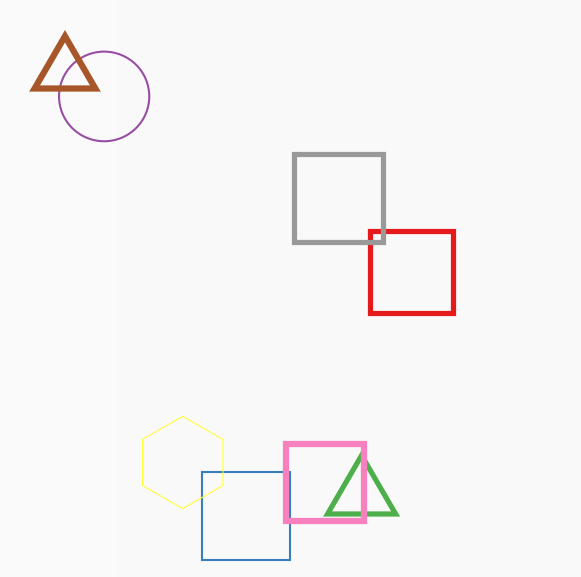[{"shape": "square", "thickness": 2.5, "radius": 0.36, "center": [0.708, 0.528]}, {"shape": "square", "thickness": 1, "radius": 0.38, "center": [0.423, 0.105]}, {"shape": "triangle", "thickness": 2.5, "radius": 0.34, "center": [0.622, 0.143]}, {"shape": "circle", "thickness": 1, "radius": 0.39, "center": [0.179, 0.832]}, {"shape": "hexagon", "thickness": 0.5, "radius": 0.4, "center": [0.314, 0.198]}, {"shape": "triangle", "thickness": 3, "radius": 0.3, "center": [0.112, 0.876]}, {"shape": "square", "thickness": 3, "radius": 0.34, "center": [0.56, 0.164]}, {"shape": "square", "thickness": 2.5, "radius": 0.38, "center": [0.582, 0.657]}]